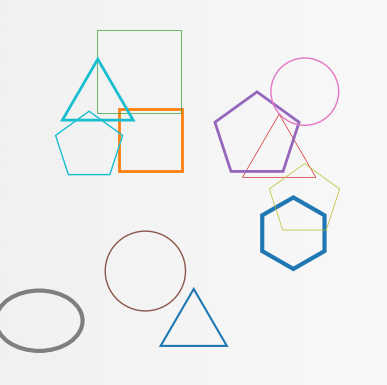[{"shape": "triangle", "thickness": 1.5, "radius": 0.49, "center": [0.5, 0.151]}, {"shape": "hexagon", "thickness": 3, "radius": 0.46, "center": [0.757, 0.394]}, {"shape": "square", "thickness": 2, "radius": 0.4, "center": [0.388, 0.637]}, {"shape": "square", "thickness": 0.5, "radius": 0.54, "center": [0.359, 0.813]}, {"shape": "triangle", "thickness": 0.5, "radius": 0.55, "center": [0.72, 0.594]}, {"shape": "pentagon", "thickness": 2, "radius": 0.57, "center": [0.663, 0.647]}, {"shape": "circle", "thickness": 1, "radius": 0.52, "center": [0.375, 0.296]}, {"shape": "circle", "thickness": 1, "radius": 0.44, "center": [0.787, 0.762]}, {"shape": "oval", "thickness": 3, "radius": 0.56, "center": [0.101, 0.167]}, {"shape": "pentagon", "thickness": 0.5, "radius": 0.48, "center": [0.786, 0.48]}, {"shape": "pentagon", "thickness": 1, "radius": 0.46, "center": [0.23, 0.62]}, {"shape": "triangle", "thickness": 2, "radius": 0.53, "center": [0.252, 0.741]}]